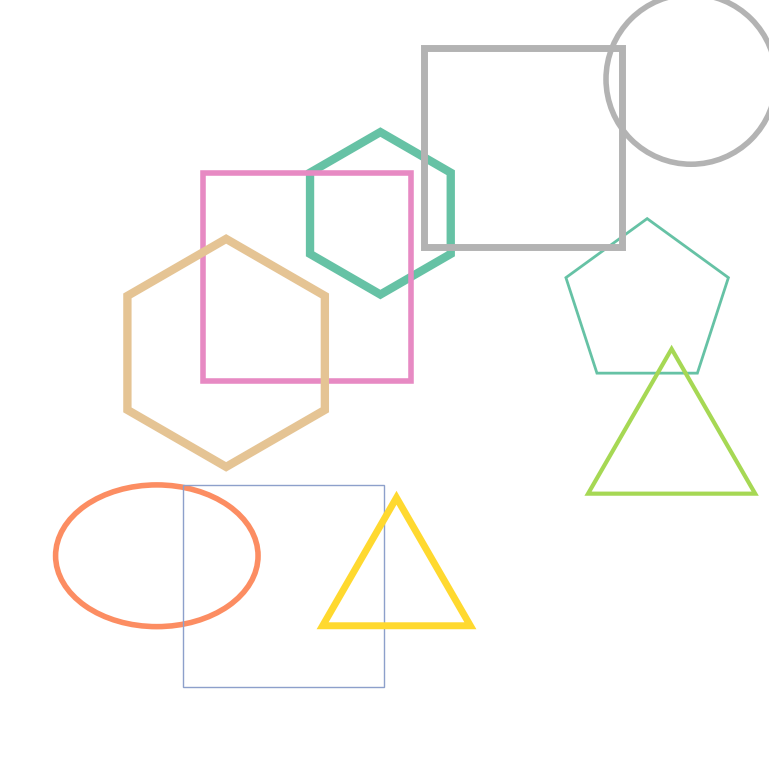[{"shape": "hexagon", "thickness": 3, "radius": 0.53, "center": [0.494, 0.723]}, {"shape": "pentagon", "thickness": 1, "radius": 0.55, "center": [0.84, 0.605]}, {"shape": "oval", "thickness": 2, "radius": 0.66, "center": [0.204, 0.278]}, {"shape": "square", "thickness": 0.5, "radius": 0.65, "center": [0.368, 0.239]}, {"shape": "square", "thickness": 2, "radius": 0.68, "center": [0.399, 0.64]}, {"shape": "triangle", "thickness": 1.5, "radius": 0.63, "center": [0.872, 0.422]}, {"shape": "triangle", "thickness": 2.5, "radius": 0.55, "center": [0.515, 0.243]}, {"shape": "hexagon", "thickness": 3, "radius": 0.74, "center": [0.294, 0.542]}, {"shape": "circle", "thickness": 2, "radius": 0.55, "center": [0.898, 0.897]}, {"shape": "square", "thickness": 2.5, "radius": 0.64, "center": [0.679, 0.808]}]